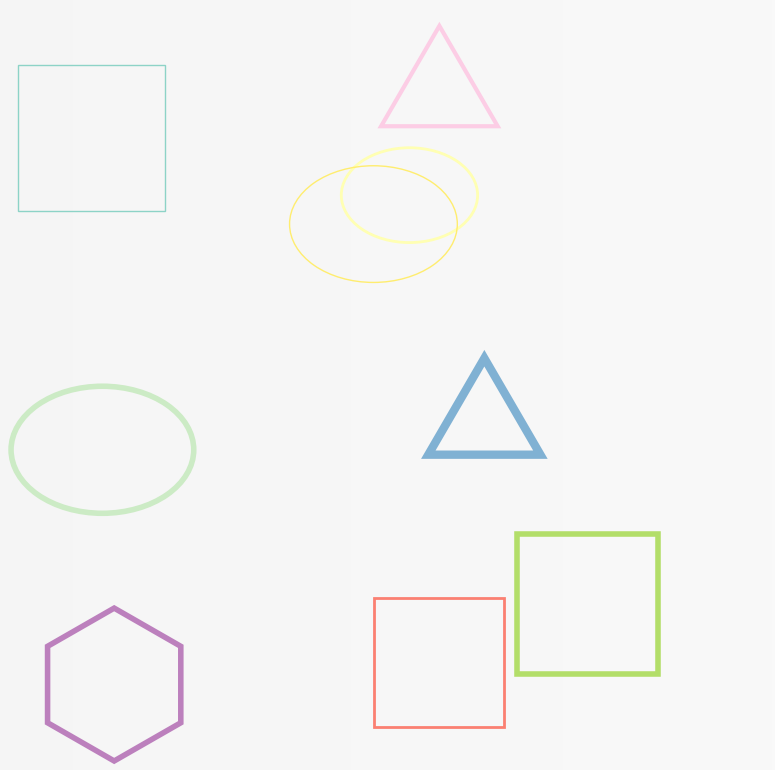[{"shape": "square", "thickness": 0.5, "radius": 0.47, "center": [0.118, 0.821]}, {"shape": "oval", "thickness": 1, "radius": 0.44, "center": [0.528, 0.747]}, {"shape": "square", "thickness": 1, "radius": 0.42, "center": [0.566, 0.14]}, {"shape": "triangle", "thickness": 3, "radius": 0.42, "center": [0.625, 0.451]}, {"shape": "square", "thickness": 2, "radius": 0.45, "center": [0.758, 0.215]}, {"shape": "triangle", "thickness": 1.5, "radius": 0.43, "center": [0.567, 0.879]}, {"shape": "hexagon", "thickness": 2, "radius": 0.5, "center": [0.147, 0.111]}, {"shape": "oval", "thickness": 2, "radius": 0.59, "center": [0.132, 0.416]}, {"shape": "oval", "thickness": 0.5, "radius": 0.54, "center": [0.482, 0.709]}]